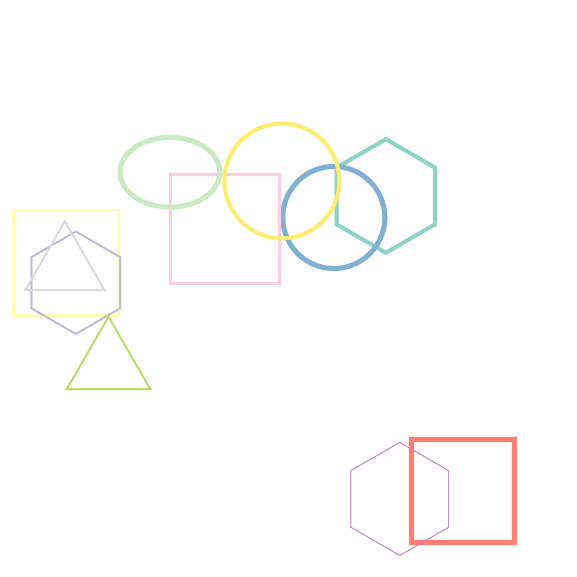[{"shape": "hexagon", "thickness": 2, "radius": 0.49, "center": [0.668, 0.66]}, {"shape": "square", "thickness": 1.5, "radius": 0.45, "center": [0.113, 0.544]}, {"shape": "hexagon", "thickness": 1, "radius": 0.44, "center": [0.131, 0.51]}, {"shape": "square", "thickness": 2.5, "radius": 0.45, "center": [0.801, 0.149]}, {"shape": "circle", "thickness": 2.5, "radius": 0.44, "center": [0.578, 0.623]}, {"shape": "triangle", "thickness": 1, "radius": 0.42, "center": [0.188, 0.367]}, {"shape": "square", "thickness": 1.5, "radius": 0.47, "center": [0.389, 0.603]}, {"shape": "triangle", "thickness": 1, "radius": 0.4, "center": [0.112, 0.536]}, {"shape": "hexagon", "thickness": 0.5, "radius": 0.49, "center": [0.692, 0.135]}, {"shape": "oval", "thickness": 2.5, "radius": 0.43, "center": [0.294, 0.701]}, {"shape": "circle", "thickness": 2, "radius": 0.5, "center": [0.488, 0.686]}]